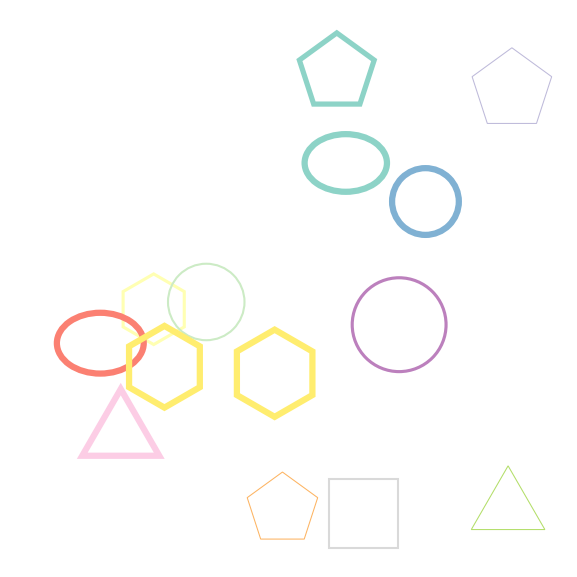[{"shape": "pentagon", "thickness": 2.5, "radius": 0.34, "center": [0.583, 0.874]}, {"shape": "oval", "thickness": 3, "radius": 0.36, "center": [0.599, 0.717]}, {"shape": "hexagon", "thickness": 1.5, "radius": 0.31, "center": [0.266, 0.464]}, {"shape": "pentagon", "thickness": 0.5, "radius": 0.36, "center": [0.886, 0.844]}, {"shape": "oval", "thickness": 3, "radius": 0.38, "center": [0.174, 0.405]}, {"shape": "circle", "thickness": 3, "radius": 0.29, "center": [0.737, 0.65]}, {"shape": "pentagon", "thickness": 0.5, "radius": 0.32, "center": [0.489, 0.118]}, {"shape": "triangle", "thickness": 0.5, "radius": 0.37, "center": [0.88, 0.119]}, {"shape": "triangle", "thickness": 3, "radius": 0.38, "center": [0.209, 0.248]}, {"shape": "square", "thickness": 1, "radius": 0.3, "center": [0.629, 0.11]}, {"shape": "circle", "thickness": 1.5, "radius": 0.41, "center": [0.691, 0.437]}, {"shape": "circle", "thickness": 1, "radius": 0.33, "center": [0.357, 0.476]}, {"shape": "hexagon", "thickness": 3, "radius": 0.38, "center": [0.476, 0.353]}, {"shape": "hexagon", "thickness": 3, "radius": 0.35, "center": [0.285, 0.364]}]